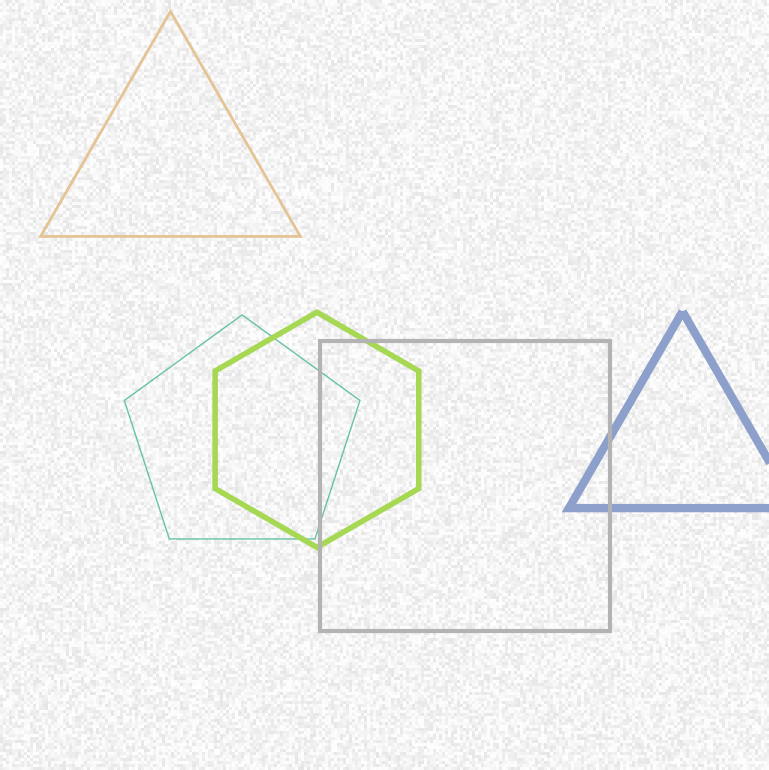[{"shape": "pentagon", "thickness": 0.5, "radius": 0.8, "center": [0.314, 0.43]}, {"shape": "triangle", "thickness": 3, "radius": 0.85, "center": [0.886, 0.425]}, {"shape": "hexagon", "thickness": 2, "radius": 0.76, "center": [0.412, 0.442]}, {"shape": "triangle", "thickness": 1, "radius": 0.97, "center": [0.221, 0.79]}, {"shape": "square", "thickness": 1.5, "radius": 0.94, "center": [0.604, 0.369]}]